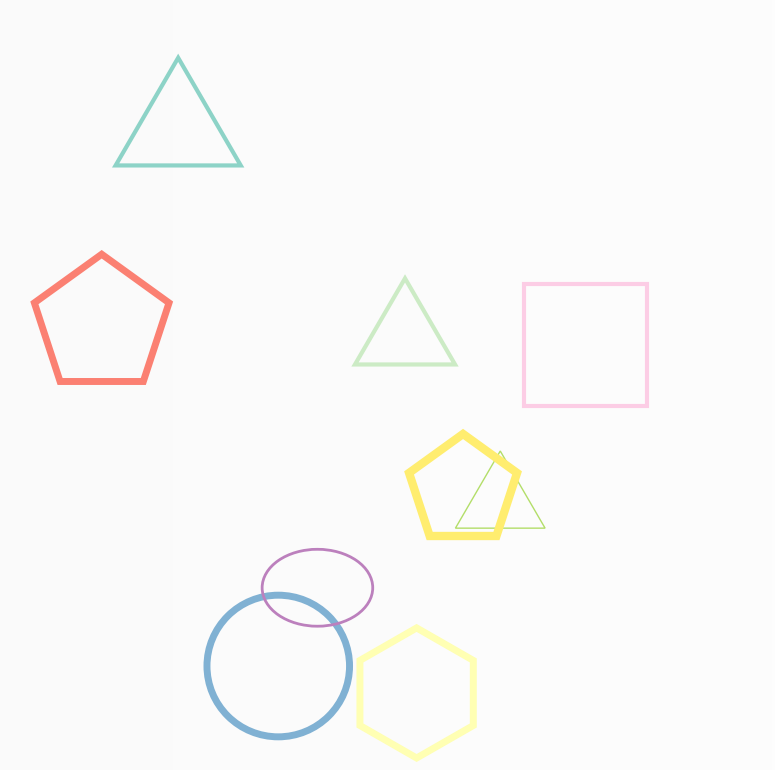[{"shape": "triangle", "thickness": 1.5, "radius": 0.47, "center": [0.23, 0.832]}, {"shape": "hexagon", "thickness": 2.5, "radius": 0.42, "center": [0.538, 0.1]}, {"shape": "pentagon", "thickness": 2.5, "radius": 0.46, "center": [0.131, 0.578]}, {"shape": "circle", "thickness": 2.5, "radius": 0.46, "center": [0.359, 0.135]}, {"shape": "triangle", "thickness": 0.5, "radius": 0.33, "center": [0.645, 0.347]}, {"shape": "square", "thickness": 1.5, "radius": 0.4, "center": [0.755, 0.552]}, {"shape": "oval", "thickness": 1, "radius": 0.36, "center": [0.41, 0.237]}, {"shape": "triangle", "thickness": 1.5, "radius": 0.37, "center": [0.523, 0.564]}, {"shape": "pentagon", "thickness": 3, "radius": 0.37, "center": [0.597, 0.363]}]